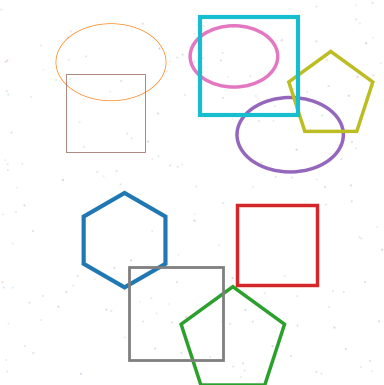[{"shape": "hexagon", "thickness": 3, "radius": 0.61, "center": [0.324, 0.376]}, {"shape": "oval", "thickness": 0.5, "radius": 0.71, "center": [0.288, 0.838]}, {"shape": "pentagon", "thickness": 2.5, "radius": 0.71, "center": [0.605, 0.114]}, {"shape": "square", "thickness": 2.5, "radius": 0.52, "center": [0.72, 0.364]}, {"shape": "oval", "thickness": 2.5, "radius": 0.69, "center": [0.754, 0.65]}, {"shape": "square", "thickness": 0.5, "radius": 0.51, "center": [0.274, 0.706]}, {"shape": "oval", "thickness": 2.5, "radius": 0.57, "center": [0.608, 0.854]}, {"shape": "square", "thickness": 2, "radius": 0.61, "center": [0.457, 0.186]}, {"shape": "pentagon", "thickness": 2.5, "radius": 0.57, "center": [0.859, 0.752]}, {"shape": "square", "thickness": 3, "radius": 0.64, "center": [0.646, 0.828]}]